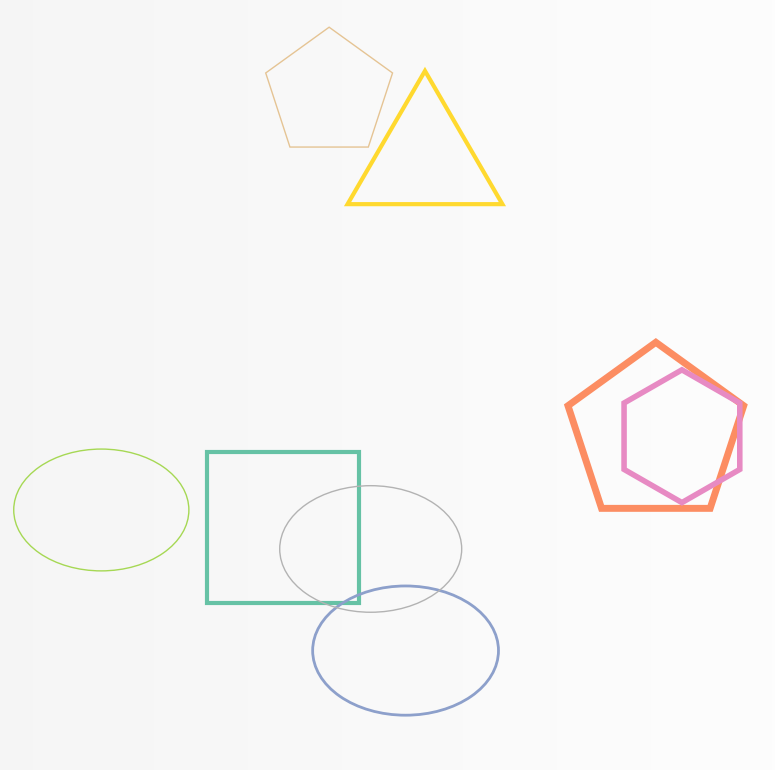[{"shape": "square", "thickness": 1.5, "radius": 0.49, "center": [0.366, 0.315]}, {"shape": "pentagon", "thickness": 2.5, "radius": 0.6, "center": [0.846, 0.436]}, {"shape": "oval", "thickness": 1, "radius": 0.6, "center": [0.523, 0.155]}, {"shape": "hexagon", "thickness": 2, "radius": 0.43, "center": [0.88, 0.433]}, {"shape": "oval", "thickness": 0.5, "radius": 0.56, "center": [0.131, 0.338]}, {"shape": "triangle", "thickness": 1.5, "radius": 0.58, "center": [0.548, 0.793]}, {"shape": "pentagon", "thickness": 0.5, "radius": 0.43, "center": [0.425, 0.879]}, {"shape": "oval", "thickness": 0.5, "radius": 0.59, "center": [0.478, 0.287]}]